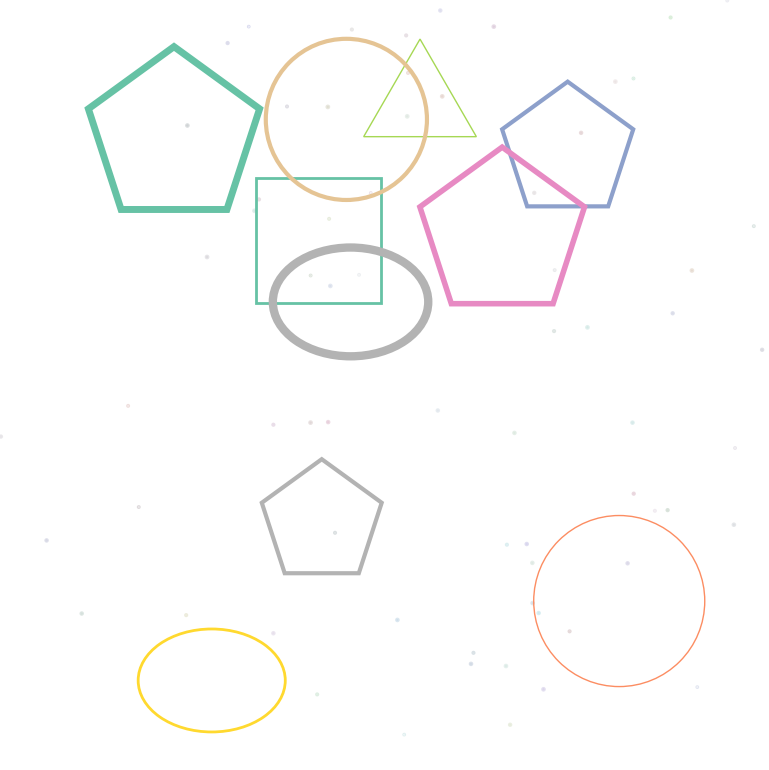[{"shape": "pentagon", "thickness": 2.5, "radius": 0.58, "center": [0.226, 0.823]}, {"shape": "square", "thickness": 1, "radius": 0.4, "center": [0.414, 0.688]}, {"shape": "circle", "thickness": 0.5, "radius": 0.56, "center": [0.804, 0.219]}, {"shape": "pentagon", "thickness": 1.5, "radius": 0.45, "center": [0.737, 0.804]}, {"shape": "pentagon", "thickness": 2, "radius": 0.56, "center": [0.652, 0.697]}, {"shape": "triangle", "thickness": 0.5, "radius": 0.42, "center": [0.545, 0.865]}, {"shape": "oval", "thickness": 1, "radius": 0.48, "center": [0.275, 0.116]}, {"shape": "circle", "thickness": 1.5, "radius": 0.52, "center": [0.45, 0.845]}, {"shape": "pentagon", "thickness": 1.5, "radius": 0.41, "center": [0.418, 0.322]}, {"shape": "oval", "thickness": 3, "radius": 0.5, "center": [0.455, 0.608]}]